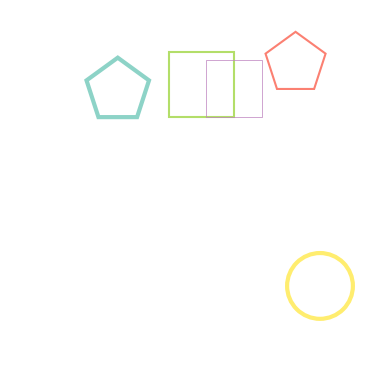[{"shape": "pentagon", "thickness": 3, "radius": 0.43, "center": [0.306, 0.765]}, {"shape": "pentagon", "thickness": 1.5, "radius": 0.41, "center": [0.768, 0.835]}, {"shape": "square", "thickness": 1.5, "radius": 0.42, "center": [0.524, 0.78]}, {"shape": "square", "thickness": 0.5, "radius": 0.36, "center": [0.608, 0.77]}, {"shape": "circle", "thickness": 3, "radius": 0.43, "center": [0.831, 0.257]}]